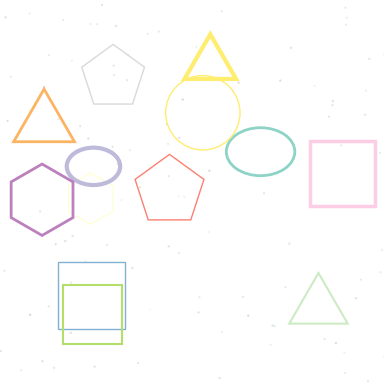[{"shape": "oval", "thickness": 2, "radius": 0.44, "center": [0.677, 0.606]}, {"shape": "hexagon", "thickness": 0.5, "radius": 0.33, "center": [0.235, 0.484]}, {"shape": "oval", "thickness": 3, "radius": 0.35, "center": [0.243, 0.568]}, {"shape": "pentagon", "thickness": 1, "radius": 0.47, "center": [0.44, 0.505]}, {"shape": "square", "thickness": 1, "radius": 0.44, "center": [0.238, 0.232]}, {"shape": "triangle", "thickness": 2, "radius": 0.46, "center": [0.114, 0.677]}, {"shape": "square", "thickness": 1.5, "radius": 0.38, "center": [0.241, 0.183]}, {"shape": "square", "thickness": 2.5, "radius": 0.42, "center": [0.889, 0.549]}, {"shape": "pentagon", "thickness": 1, "radius": 0.43, "center": [0.294, 0.799]}, {"shape": "hexagon", "thickness": 2, "radius": 0.46, "center": [0.109, 0.481]}, {"shape": "triangle", "thickness": 1.5, "radius": 0.44, "center": [0.827, 0.203]}, {"shape": "circle", "thickness": 1, "radius": 0.48, "center": [0.527, 0.707]}, {"shape": "triangle", "thickness": 3, "radius": 0.39, "center": [0.546, 0.834]}]